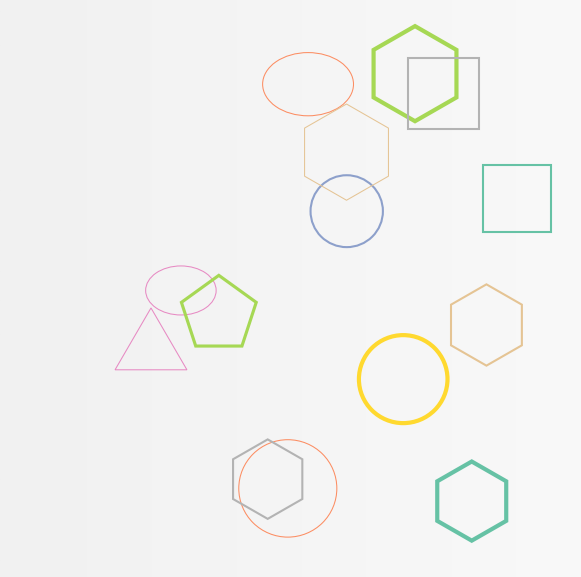[{"shape": "square", "thickness": 1, "radius": 0.29, "center": [0.889, 0.655]}, {"shape": "hexagon", "thickness": 2, "radius": 0.34, "center": [0.812, 0.131]}, {"shape": "circle", "thickness": 0.5, "radius": 0.42, "center": [0.495, 0.153]}, {"shape": "oval", "thickness": 0.5, "radius": 0.39, "center": [0.53, 0.853]}, {"shape": "circle", "thickness": 1, "radius": 0.31, "center": [0.597, 0.633]}, {"shape": "triangle", "thickness": 0.5, "radius": 0.36, "center": [0.26, 0.394]}, {"shape": "oval", "thickness": 0.5, "radius": 0.3, "center": [0.311, 0.496]}, {"shape": "pentagon", "thickness": 1.5, "radius": 0.34, "center": [0.376, 0.455]}, {"shape": "hexagon", "thickness": 2, "radius": 0.41, "center": [0.714, 0.872]}, {"shape": "circle", "thickness": 2, "radius": 0.38, "center": [0.694, 0.343]}, {"shape": "hexagon", "thickness": 0.5, "radius": 0.42, "center": [0.596, 0.736]}, {"shape": "hexagon", "thickness": 1, "radius": 0.35, "center": [0.837, 0.436]}, {"shape": "hexagon", "thickness": 1, "radius": 0.34, "center": [0.461, 0.169]}, {"shape": "square", "thickness": 1, "radius": 0.31, "center": [0.763, 0.837]}]